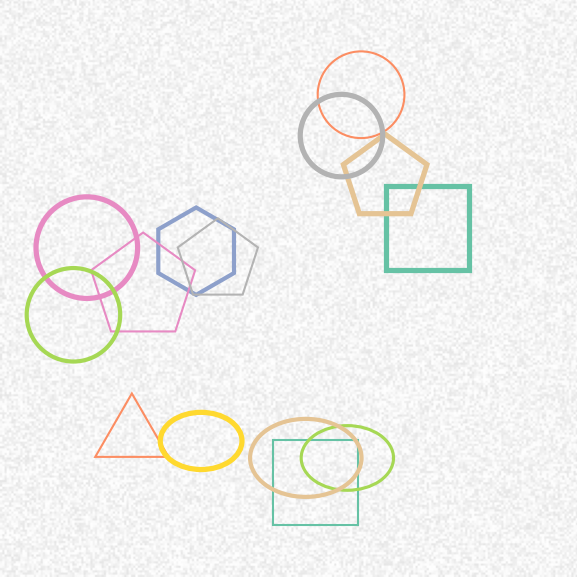[{"shape": "square", "thickness": 2.5, "radius": 0.36, "center": [0.74, 0.605]}, {"shape": "square", "thickness": 1, "radius": 0.37, "center": [0.546, 0.164]}, {"shape": "triangle", "thickness": 1, "radius": 0.37, "center": [0.228, 0.245]}, {"shape": "circle", "thickness": 1, "radius": 0.38, "center": [0.625, 0.835]}, {"shape": "hexagon", "thickness": 2, "radius": 0.38, "center": [0.34, 0.564]}, {"shape": "pentagon", "thickness": 1, "radius": 0.47, "center": [0.248, 0.502]}, {"shape": "circle", "thickness": 2.5, "radius": 0.44, "center": [0.15, 0.57]}, {"shape": "circle", "thickness": 2, "radius": 0.4, "center": [0.127, 0.454]}, {"shape": "oval", "thickness": 1.5, "radius": 0.4, "center": [0.601, 0.206]}, {"shape": "oval", "thickness": 2.5, "radius": 0.35, "center": [0.348, 0.236]}, {"shape": "pentagon", "thickness": 2.5, "radius": 0.38, "center": [0.667, 0.691]}, {"shape": "oval", "thickness": 2, "radius": 0.48, "center": [0.53, 0.206]}, {"shape": "circle", "thickness": 2.5, "radius": 0.36, "center": [0.591, 0.764]}, {"shape": "pentagon", "thickness": 1, "radius": 0.37, "center": [0.377, 0.548]}]